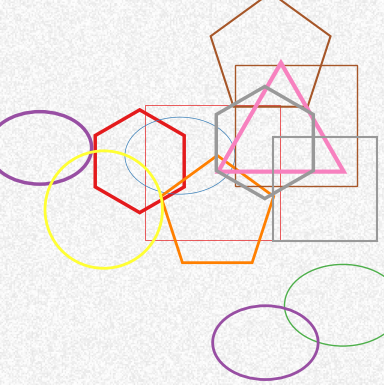[{"shape": "hexagon", "thickness": 2.5, "radius": 0.67, "center": [0.363, 0.581]}, {"shape": "square", "thickness": 0.5, "radius": 0.87, "center": [0.552, 0.552]}, {"shape": "oval", "thickness": 0.5, "radius": 0.71, "center": [0.467, 0.596]}, {"shape": "oval", "thickness": 1, "radius": 0.76, "center": [0.89, 0.207]}, {"shape": "oval", "thickness": 2.5, "radius": 0.67, "center": [0.103, 0.616]}, {"shape": "oval", "thickness": 2, "radius": 0.68, "center": [0.689, 0.11]}, {"shape": "pentagon", "thickness": 2, "radius": 0.77, "center": [0.564, 0.442]}, {"shape": "circle", "thickness": 2, "radius": 0.76, "center": [0.269, 0.456]}, {"shape": "pentagon", "thickness": 1.5, "radius": 0.82, "center": [0.703, 0.855]}, {"shape": "square", "thickness": 1, "radius": 0.79, "center": [0.769, 0.675]}, {"shape": "triangle", "thickness": 3, "radius": 0.94, "center": [0.73, 0.648]}, {"shape": "hexagon", "thickness": 2.5, "radius": 0.73, "center": [0.688, 0.63]}, {"shape": "square", "thickness": 1.5, "radius": 0.68, "center": [0.844, 0.508]}]